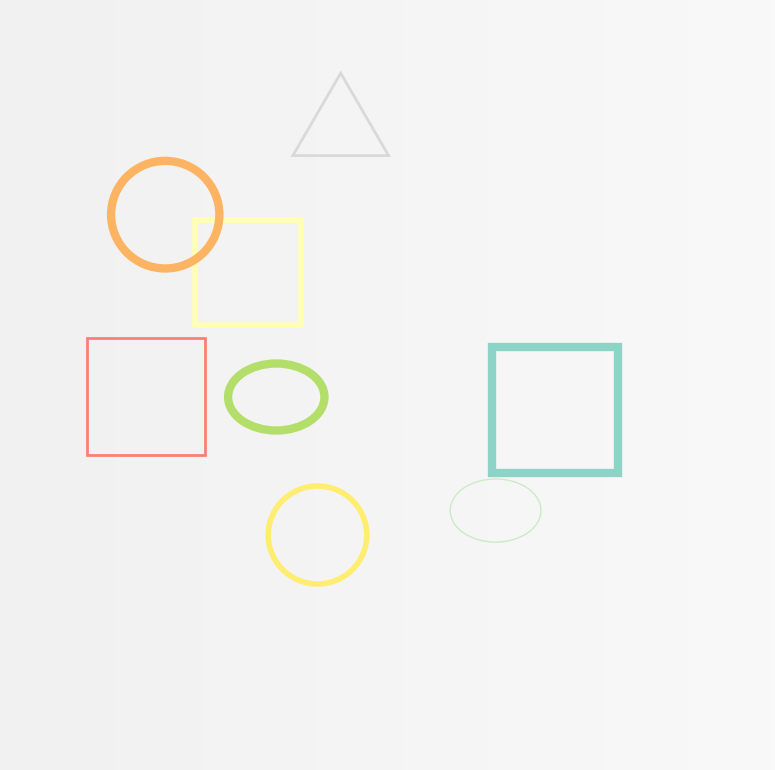[{"shape": "square", "thickness": 3, "radius": 0.41, "center": [0.717, 0.468]}, {"shape": "square", "thickness": 2, "radius": 0.34, "center": [0.32, 0.646]}, {"shape": "square", "thickness": 1, "radius": 0.38, "center": [0.188, 0.485]}, {"shape": "circle", "thickness": 3, "radius": 0.35, "center": [0.213, 0.721]}, {"shape": "oval", "thickness": 3, "radius": 0.31, "center": [0.356, 0.484]}, {"shape": "triangle", "thickness": 1, "radius": 0.36, "center": [0.44, 0.834]}, {"shape": "oval", "thickness": 0.5, "radius": 0.29, "center": [0.639, 0.337]}, {"shape": "circle", "thickness": 2, "radius": 0.32, "center": [0.41, 0.305]}]